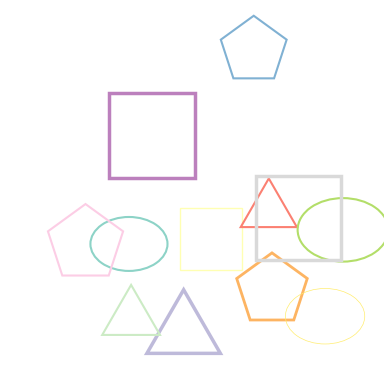[{"shape": "oval", "thickness": 1.5, "radius": 0.5, "center": [0.335, 0.366]}, {"shape": "square", "thickness": 1, "radius": 0.4, "center": [0.548, 0.38]}, {"shape": "triangle", "thickness": 2.5, "radius": 0.55, "center": [0.477, 0.137]}, {"shape": "triangle", "thickness": 1.5, "radius": 0.42, "center": [0.698, 0.452]}, {"shape": "pentagon", "thickness": 1.5, "radius": 0.45, "center": [0.659, 0.869]}, {"shape": "pentagon", "thickness": 2, "radius": 0.48, "center": [0.706, 0.247]}, {"shape": "oval", "thickness": 1.5, "radius": 0.59, "center": [0.891, 0.403]}, {"shape": "pentagon", "thickness": 1.5, "radius": 0.51, "center": [0.222, 0.367]}, {"shape": "square", "thickness": 2.5, "radius": 0.55, "center": [0.775, 0.435]}, {"shape": "square", "thickness": 2.5, "radius": 0.55, "center": [0.395, 0.648]}, {"shape": "triangle", "thickness": 1.5, "radius": 0.43, "center": [0.341, 0.173]}, {"shape": "oval", "thickness": 0.5, "radius": 0.51, "center": [0.844, 0.179]}]